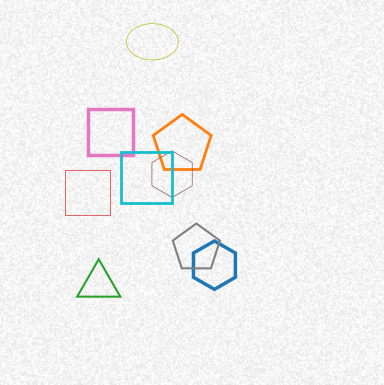[{"shape": "hexagon", "thickness": 2.5, "radius": 0.31, "center": [0.557, 0.311]}, {"shape": "pentagon", "thickness": 2, "radius": 0.4, "center": [0.473, 0.624]}, {"shape": "triangle", "thickness": 1.5, "radius": 0.32, "center": [0.256, 0.262]}, {"shape": "square", "thickness": 0.5, "radius": 0.29, "center": [0.228, 0.5]}, {"shape": "hexagon", "thickness": 0.5, "radius": 0.3, "center": [0.447, 0.548]}, {"shape": "square", "thickness": 2.5, "radius": 0.29, "center": [0.288, 0.657]}, {"shape": "pentagon", "thickness": 1.5, "radius": 0.32, "center": [0.51, 0.355]}, {"shape": "oval", "thickness": 0.5, "radius": 0.34, "center": [0.396, 0.891]}, {"shape": "square", "thickness": 2, "radius": 0.33, "center": [0.381, 0.539]}]